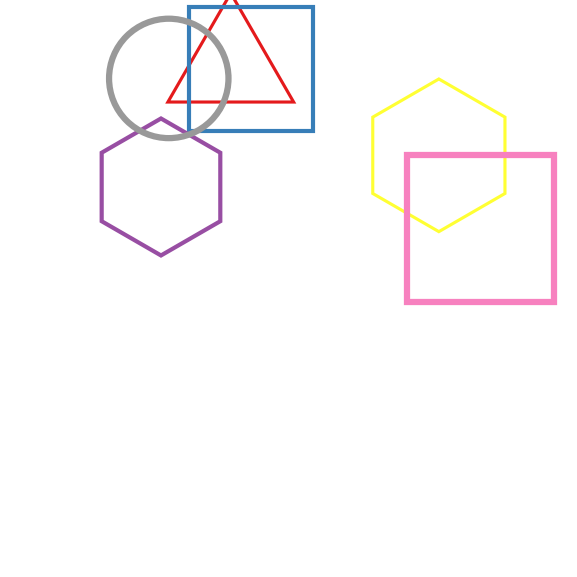[{"shape": "triangle", "thickness": 1.5, "radius": 0.63, "center": [0.4, 0.885]}, {"shape": "square", "thickness": 2, "radius": 0.54, "center": [0.435, 0.88]}, {"shape": "hexagon", "thickness": 2, "radius": 0.59, "center": [0.279, 0.675]}, {"shape": "hexagon", "thickness": 1.5, "radius": 0.66, "center": [0.76, 0.73]}, {"shape": "square", "thickness": 3, "radius": 0.64, "center": [0.832, 0.603]}, {"shape": "circle", "thickness": 3, "radius": 0.52, "center": [0.292, 0.863]}]